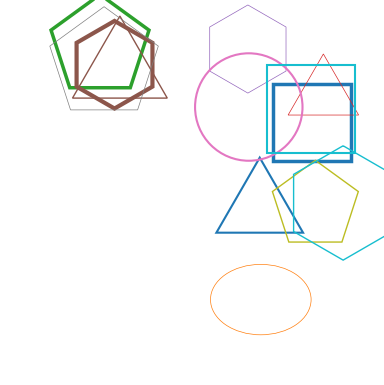[{"shape": "triangle", "thickness": 1.5, "radius": 0.65, "center": [0.675, 0.461]}, {"shape": "square", "thickness": 2.5, "radius": 0.5, "center": [0.81, 0.682]}, {"shape": "oval", "thickness": 0.5, "radius": 0.65, "center": [0.677, 0.222]}, {"shape": "pentagon", "thickness": 2.5, "radius": 0.67, "center": [0.26, 0.88]}, {"shape": "triangle", "thickness": 0.5, "radius": 0.53, "center": [0.84, 0.754]}, {"shape": "hexagon", "thickness": 0.5, "radius": 0.57, "center": [0.644, 0.873]}, {"shape": "hexagon", "thickness": 3, "radius": 0.57, "center": [0.297, 0.832]}, {"shape": "triangle", "thickness": 1, "radius": 0.71, "center": [0.311, 0.816]}, {"shape": "circle", "thickness": 1.5, "radius": 0.7, "center": [0.646, 0.722]}, {"shape": "pentagon", "thickness": 0.5, "radius": 0.74, "center": [0.27, 0.834]}, {"shape": "pentagon", "thickness": 1, "radius": 0.59, "center": [0.819, 0.466]}, {"shape": "square", "thickness": 1.5, "radius": 0.57, "center": [0.808, 0.717]}, {"shape": "hexagon", "thickness": 1, "radius": 0.74, "center": [0.891, 0.473]}]